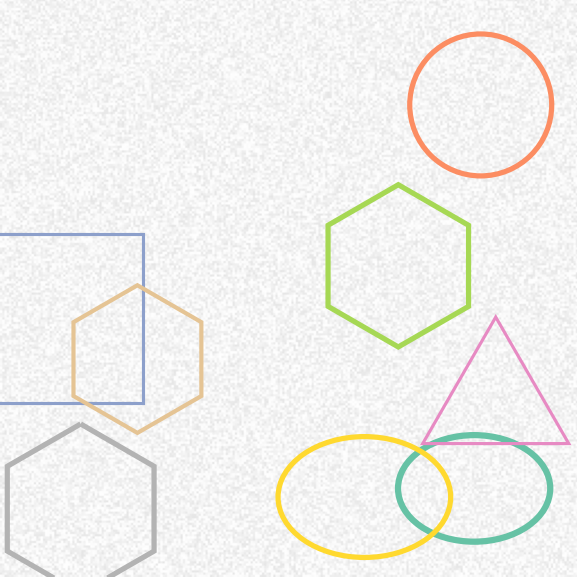[{"shape": "oval", "thickness": 3, "radius": 0.66, "center": [0.821, 0.153]}, {"shape": "circle", "thickness": 2.5, "radius": 0.61, "center": [0.832, 0.817]}, {"shape": "square", "thickness": 1.5, "radius": 0.73, "center": [0.102, 0.448]}, {"shape": "triangle", "thickness": 1.5, "radius": 0.73, "center": [0.858, 0.304]}, {"shape": "hexagon", "thickness": 2.5, "radius": 0.7, "center": [0.69, 0.539]}, {"shape": "oval", "thickness": 2.5, "radius": 0.75, "center": [0.631, 0.138]}, {"shape": "hexagon", "thickness": 2, "radius": 0.64, "center": [0.238, 0.377]}, {"shape": "hexagon", "thickness": 2.5, "radius": 0.73, "center": [0.14, 0.118]}]